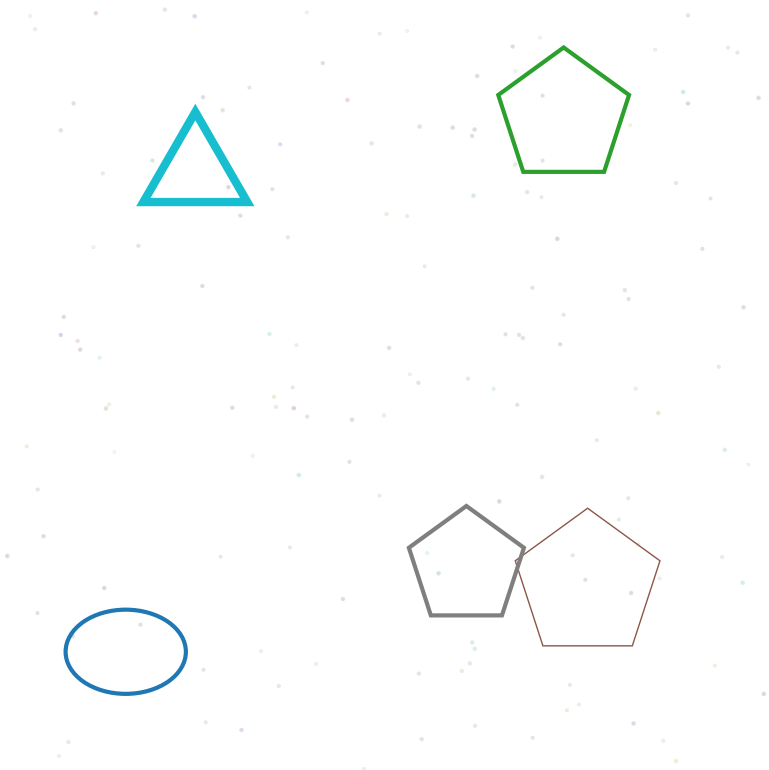[{"shape": "oval", "thickness": 1.5, "radius": 0.39, "center": [0.163, 0.154]}, {"shape": "pentagon", "thickness": 1.5, "radius": 0.45, "center": [0.732, 0.849]}, {"shape": "pentagon", "thickness": 0.5, "radius": 0.49, "center": [0.763, 0.241]}, {"shape": "pentagon", "thickness": 1.5, "radius": 0.39, "center": [0.606, 0.264]}, {"shape": "triangle", "thickness": 3, "radius": 0.39, "center": [0.254, 0.777]}]